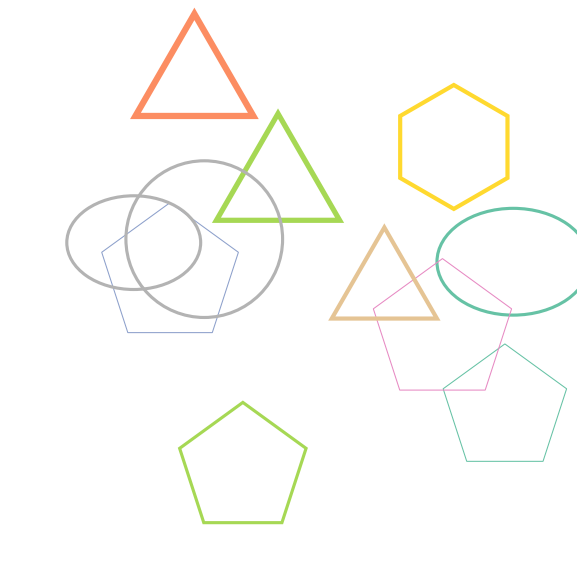[{"shape": "oval", "thickness": 1.5, "radius": 0.66, "center": [0.889, 0.546]}, {"shape": "pentagon", "thickness": 0.5, "radius": 0.56, "center": [0.874, 0.291]}, {"shape": "triangle", "thickness": 3, "radius": 0.59, "center": [0.337, 0.857]}, {"shape": "pentagon", "thickness": 0.5, "radius": 0.62, "center": [0.294, 0.524]}, {"shape": "pentagon", "thickness": 0.5, "radius": 0.63, "center": [0.766, 0.425]}, {"shape": "pentagon", "thickness": 1.5, "radius": 0.58, "center": [0.421, 0.187]}, {"shape": "triangle", "thickness": 2.5, "radius": 0.62, "center": [0.481, 0.679]}, {"shape": "hexagon", "thickness": 2, "radius": 0.54, "center": [0.786, 0.745]}, {"shape": "triangle", "thickness": 2, "radius": 0.53, "center": [0.666, 0.5]}, {"shape": "oval", "thickness": 1.5, "radius": 0.58, "center": [0.232, 0.579]}, {"shape": "circle", "thickness": 1.5, "radius": 0.68, "center": [0.354, 0.585]}]